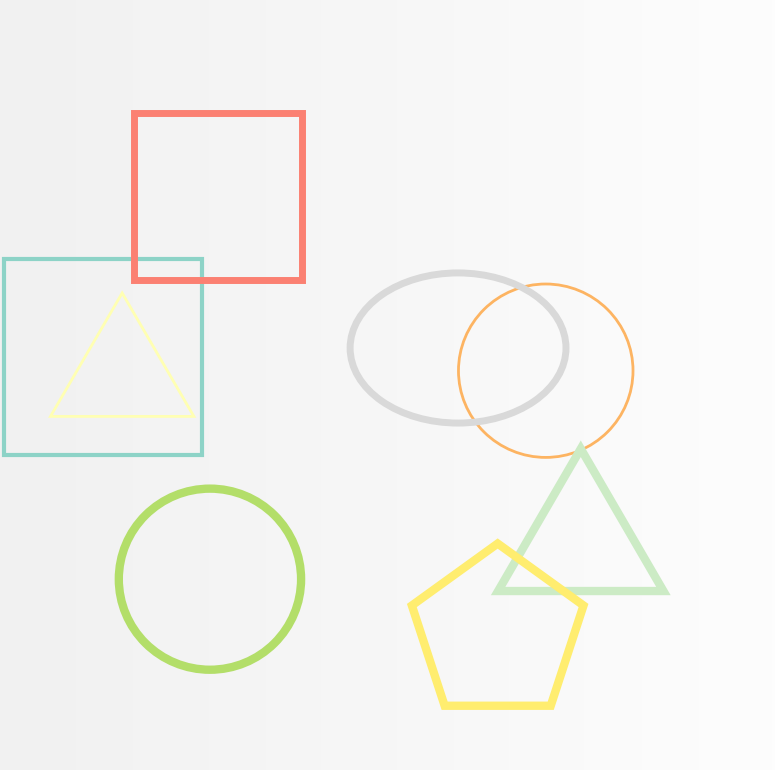[{"shape": "square", "thickness": 1.5, "radius": 0.64, "center": [0.133, 0.537]}, {"shape": "triangle", "thickness": 1, "radius": 0.53, "center": [0.158, 0.513]}, {"shape": "square", "thickness": 2.5, "radius": 0.54, "center": [0.282, 0.745]}, {"shape": "circle", "thickness": 1, "radius": 0.56, "center": [0.704, 0.519]}, {"shape": "circle", "thickness": 3, "radius": 0.59, "center": [0.271, 0.248]}, {"shape": "oval", "thickness": 2.5, "radius": 0.7, "center": [0.591, 0.548]}, {"shape": "triangle", "thickness": 3, "radius": 0.62, "center": [0.749, 0.294]}, {"shape": "pentagon", "thickness": 3, "radius": 0.58, "center": [0.642, 0.178]}]